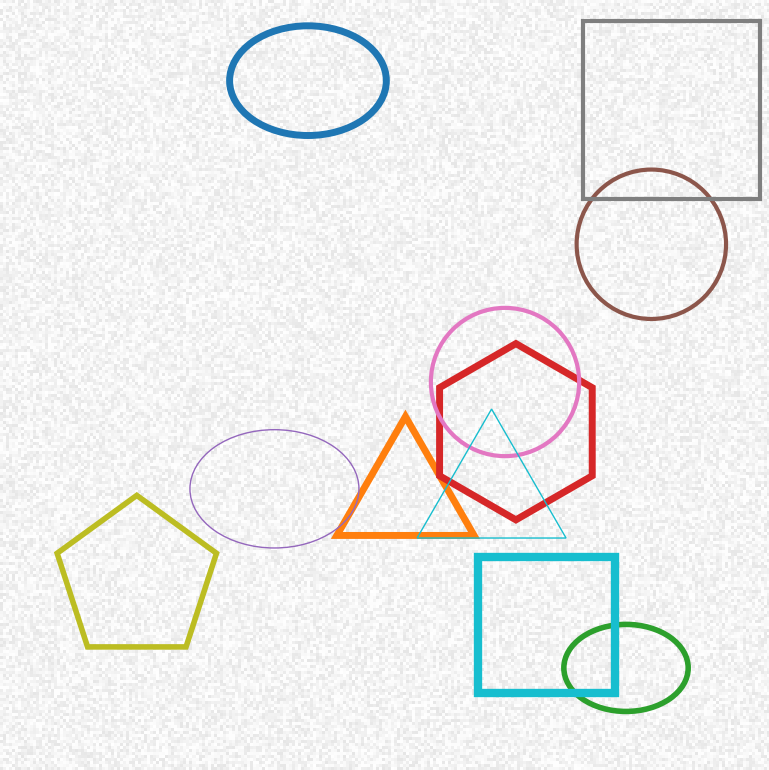[{"shape": "oval", "thickness": 2.5, "radius": 0.51, "center": [0.4, 0.895]}, {"shape": "triangle", "thickness": 2.5, "radius": 0.51, "center": [0.527, 0.356]}, {"shape": "oval", "thickness": 2, "radius": 0.4, "center": [0.813, 0.133]}, {"shape": "hexagon", "thickness": 2.5, "radius": 0.57, "center": [0.67, 0.439]}, {"shape": "oval", "thickness": 0.5, "radius": 0.55, "center": [0.356, 0.365]}, {"shape": "circle", "thickness": 1.5, "radius": 0.49, "center": [0.846, 0.683]}, {"shape": "circle", "thickness": 1.5, "radius": 0.48, "center": [0.656, 0.504]}, {"shape": "square", "thickness": 1.5, "radius": 0.58, "center": [0.872, 0.858]}, {"shape": "pentagon", "thickness": 2, "radius": 0.54, "center": [0.178, 0.248]}, {"shape": "square", "thickness": 3, "radius": 0.44, "center": [0.709, 0.188]}, {"shape": "triangle", "thickness": 0.5, "radius": 0.56, "center": [0.638, 0.357]}]